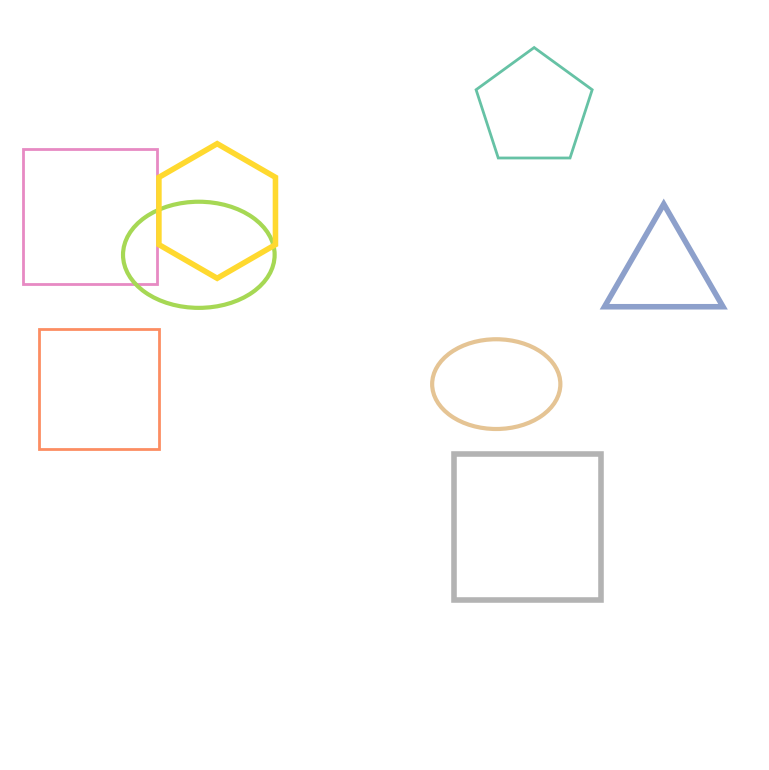[{"shape": "pentagon", "thickness": 1, "radius": 0.4, "center": [0.694, 0.859]}, {"shape": "square", "thickness": 1, "radius": 0.39, "center": [0.128, 0.495]}, {"shape": "triangle", "thickness": 2, "radius": 0.44, "center": [0.862, 0.646]}, {"shape": "square", "thickness": 1, "radius": 0.44, "center": [0.117, 0.719]}, {"shape": "oval", "thickness": 1.5, "radius": 0.49, "center": [0.258, 0.669]}, {"shape": "hexagon", "thickness": 2, "radius": 0.44, "center": [0.282, 0.726]}, {"shape": "oval", "thickness": 1.5, "radius": 0.42, "center": [0.644, 0.501]}, {"shape": "square", "thickness": 2, "radius": 0.48, "center": [0.685, 0.316]}]